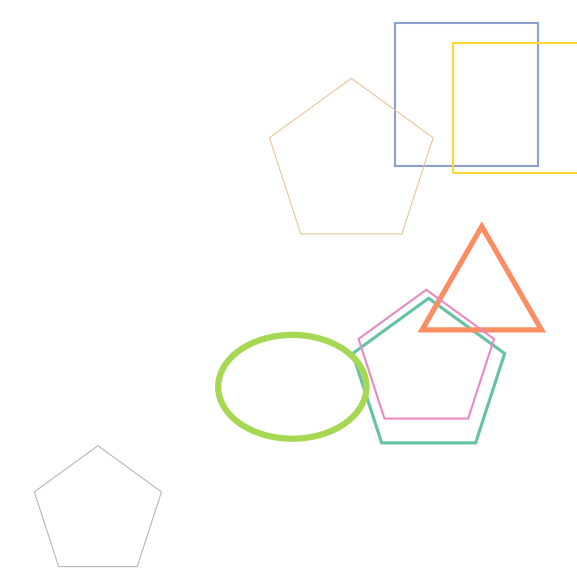[{"shape": "pentagon", "thickness": 1.5, "radius": 0.69, "center": [0.742, 0.344]}, {"shape": "triangle", "thickness": 2.5, "radius": 0.6, "center": [0.834, 0.488]}, {"shape": "square", "thickness": 1, "radius": 0.62, "center": [0.808, 0.835]}, {"shape": "pentagon", "thickness": 1, "radius": 0.62, "center": [0.738, 0.374]}, {"shape": "oval", "thickness": 3, "radius": 0.64, "center": [0.506, 0.329]}, {"shape": "square", "thickness": 1, "radius": 0.56, "center": [0.897, 0.812]}, {"shape": "pentagon", "thickness": 0.5, "radius": 0.74, "center": [0.608, 0.715]}, {"shape": "pentagon", "thickness": 0.5, "radius": 0.58, "center": [0.17, 0.112]}]